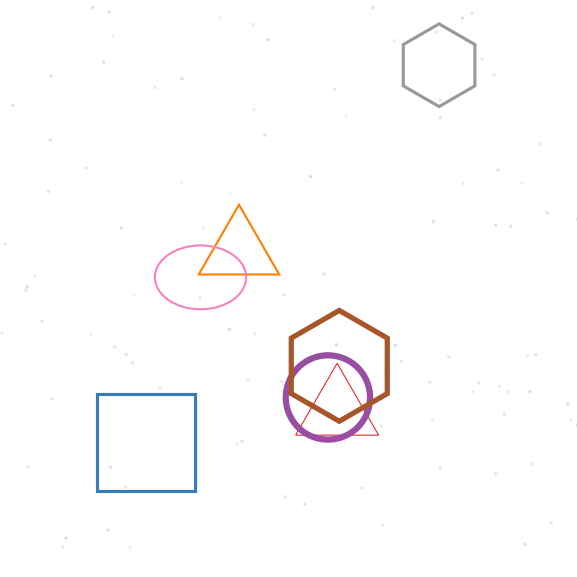[{"shape": "triangle", "thickness": 0.5, "radius": 0.41, "center": [0.584, 0.287]}, {"shape": "square", "thickness": 1.5, "radius": 0.42, "center": [0.253, 0.233]}, {"shape": "circle", "thickness": 3, "radius": 0.36, "center": [0.568, 0.311]}, {"shape": "triangle", "thickness": 1, "radius": 0.4, "center": [0.414, 0.564]}, {"shape": "hexagon", "thickness": 2.5, "radius": 0.48, "center": [0.587, 0.366]}, {"shape": "oval", "thickness": 1, "radius": 0.4, "center": [0.347, 0.519]}, {"shape": "hexagon", "thickness": 1.5, "radius": 0.36, "center": [0.76, 0.886]}]